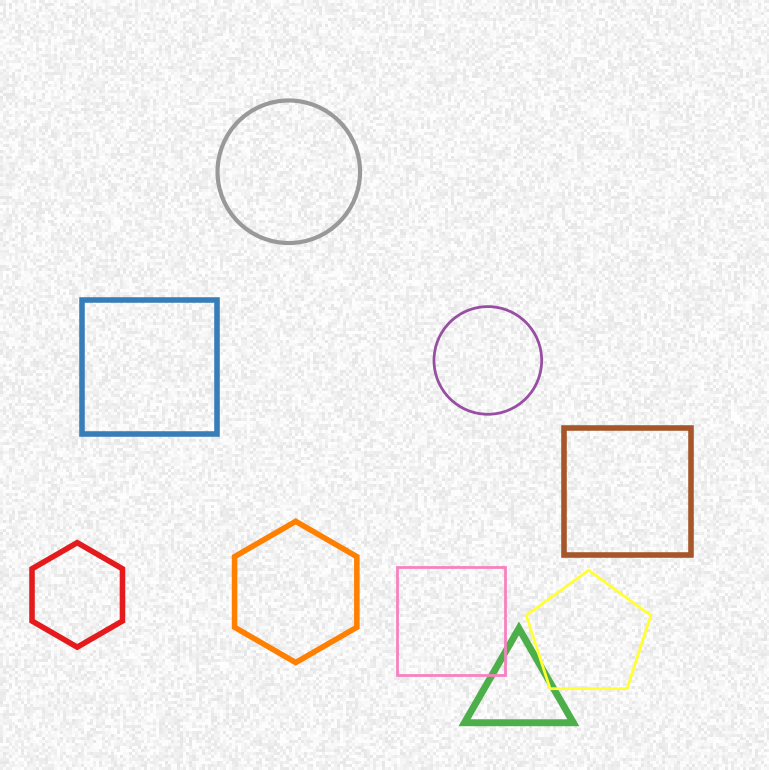[{"shape": "hexagon", "thickness": 2, "radius": 0.34, "center": [0.1, 0.227]}, {"shape": "square", "thickness": 2, "radius": 0.44, "center": [0.194, 0.523]}, {"shape": "triangle", "thickness": 2.5, "radius": 0.41, "center": [0.674, 0.102]}, {"shape": "circle", "thickness": 1, "radius": 0.35, "center": [0.634, 0.532]}, {"shape": "hexagon", "thickness": 2, "radius": 0.46, "center": [0.384, 0.231]}, {"shape": "pentagon", "thickness": 1, "radius": 0.43, "center": [0.764, 0.174]}, {"shape": "square", "thickness": 2, "radius": 0.41, "center": [0.815, 0.362]}, {"shape": "square", "thickness": 1, "radius": 0.35, "center": [0.586, 0.193]}, {"shape": "circle", "thickness": 1.5, "radius": 0.46, "center": [0.375, 0.777]}]